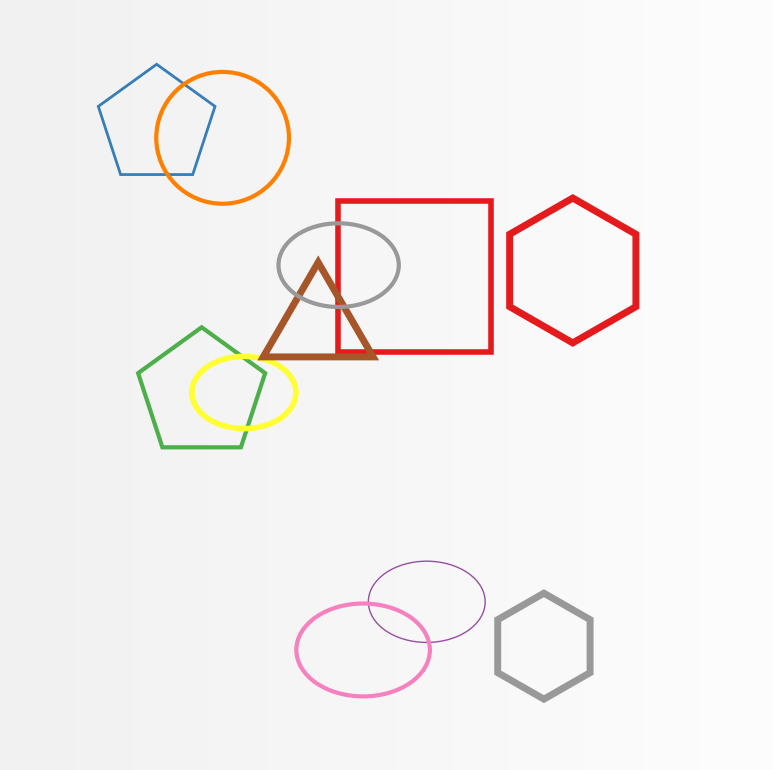[{"shape": "square", "thickness": 2, "radius": 0.49, "center": [0.535, 0.641]}, {"shape": "hexagon", "thickness": 2.5, "radius": 0.47, "center": [0.739, 0.649]}, {"shape": "pentagon", "thickness": 1, "radius": 0.4, "center": [0.202, 0.837]}, {"shape": "pentagon", "thickness": 1.5, "radius": 0.43, "center": [0.26, 0.489]}, {"shape": "oval", "thickness": 0.5, "radius": 0.38, "center": [0.551, 0.218]}, {"shape": "circle", "thickness": 1.5, "radius": 0.43, "center": [0.287, 0.821]}, {"shape": "oval", "thickness": 2, "radius": 0.34, "center": [0.315, 0.49]}, {"shape": "triangle", "thickness": 2.5, "radius": 0.41, "center": [0.411, 0.577]}, {"shape": "oval", "thickness": 1.5, "radius": 0.43, "center": [0.469, 0.156]}, {"shape": "hexagon", "thickness": 2.5, "radius": 0.34, "center": [0.702, 0.161]}, {"shape": "oval", "thickness": 1.5, "radius": 0.39, "center": [0.437, 0.656]}]